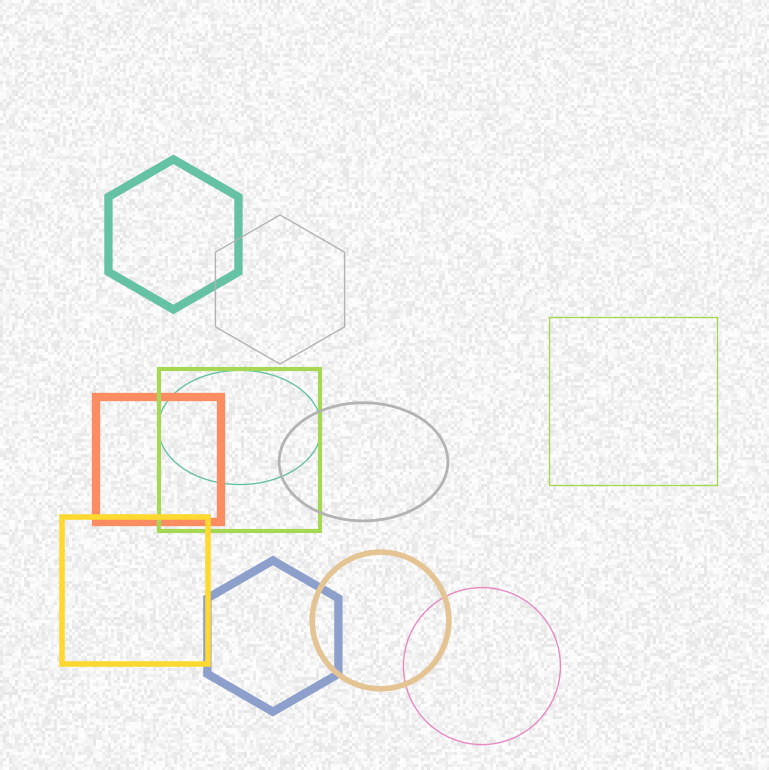[{"shape": "oval", "thickness": 0.5, "radius": 0.53, "center": [0.312, 0.445]}, {"shape": "hexagon", "thickness": 3, "radius": 0.49, "center": [0.225, 0.696]}, {"shape": "square", "thickness": 3, "radius": 0.41, "center": [0.205, 0.403]}, {"shape": "hexagon", "thickness": 3, "radius": 0.49, "center": [0.354, 0.174]}, {"shape": "circle", "thickness": 0.5, "radius": 0.51, "center": [0.626, 0.135]}, {"shape": "square", "thickness": 0.5, "radius": 0.55, "center": [0.822, 0.479]}, {"shape": "square", "thickness": 1.5, "radius": 0.52, "center": [0.311, 0.416]}, {"shape": "square", "thickness": 2, "radius": 0.48, "center": [0.175, 0.233]}, {"shape": "circle", "thickness": 2, "radius": 0.44, "center": [0.494, 0.194]}, {"shape": "hexagon", "thickness": 0.5, "radius": 0.48, "center": [0.364, 0.624]}, {"shape": "oval", "thickness": 1, "radius": 0.55, "center": [0.472, 0.4]}]